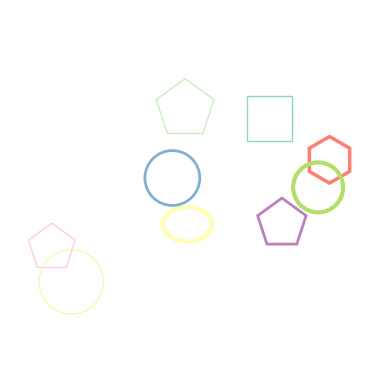[{"shape": "square", "thickness": 1, "radius": 0.29, "center": [0.7, 0.693]}, {"shape": "oval", "thickness": 3, "radius": 0.32, "center": [0.487, 0.417]}, {"shape": "hexagon", "thickness": 2.5, "radius": 0.3, "center": [0.856, 0.585]}, {"shape": "circle", "thickness": 2, "radius": 0.36, "center": [0.448, 0.538]}, {"shape": "circle", "thickness": 3, "radius": 0.32, "center": [0.826, 0.513]}, {"shape": "pentagon", "thickness": 1, "radius": 0.32, "center": [0.135, 0.357]}, {"shape": "pentagon", "thickness": 2, "radius": 0.33, "center": [0.732, 0.419]}, {"shape": "pentagon", "thickness": 1, "radius": 0.39, "center": [0.481, 0.717]}, {"shape": "circle", "thickness": 0.5, "radius": 0.42, "center": [0.185, 0.268]}]